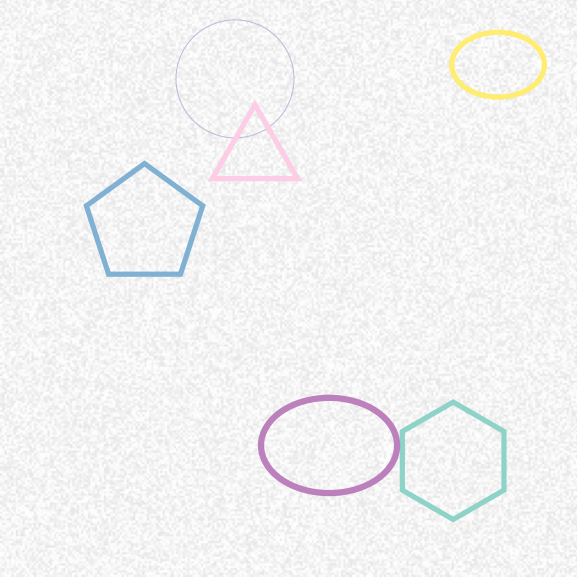[{"shape": "hexagon", "thickness": 2.5, "radius": 0.51, "center": [0.785, 0.201]}, {"shape": "circle", "thickness": 0.5, "radius": 0.51, "center": [0.407, 0.863]}, {"shape": "pentagon", "thickness": 2.5, "radius": 0.53, "center": [0.25, 0.61]}, {"shape": "triangle", "thickness": 2.5, "radius": 0.43, "center": [0.442, 0.732]}, {"shape": "oval", "thickness": 3, "radius": 0.59, "center": [0.57, 0.228]}, {"shape": "oval", "thickness": 2.5, "radius": 0.4, "center": [0.862, 0.887]}]